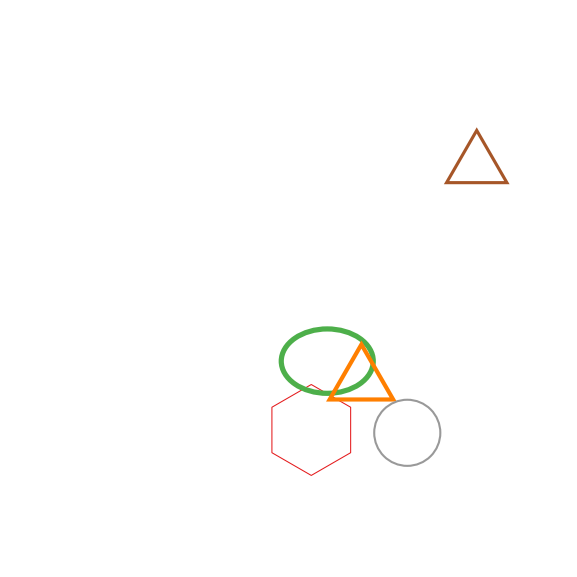[{"shape": "hexagon", "thickness": 0.5, "radius": 0.39, "center": [0.539, 0.255]}, {"shape": "oval", "thickness": 2.5, "radius": 0.4, "center": [0.567, 0.374]}, {"shape": "triangle", "thickness": 2, "radius": 0.32, "center": [0.626, 0.339]}, {"shape": "triangle", "thickness": 1.5, "radius": 0.3, "center": [0.825, 0.713]}, {"shape": "circle", "thickness": 1, "radius": 0.29, "center": [0.705, 0.25]}]